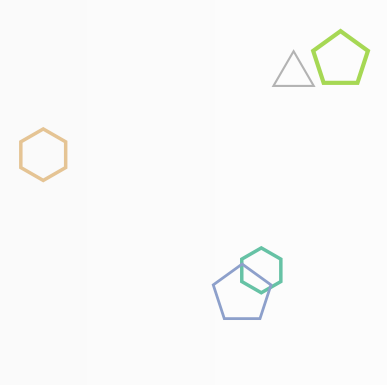[{"shape": "hexagon", "thickness": 2.5, "radius": 0.29, "center": [0.674, 0.298]}, {"shape": "pentagon", "thickness": 2, "radius": 0.39, "center": [0.625, 0.236]}, {"shape": "pentagon", "thickness": 3, "radius": 0.37, "center": [0.879, 0.845]}, {"shape": "hexagon", "thickness": 2.5, "radius": 0.33, "center": [0.112, 0.598]}, {"shape": "triangle", "thickness": 1.5, "radius": 0.3, "center": [0.758, 0.807]}]